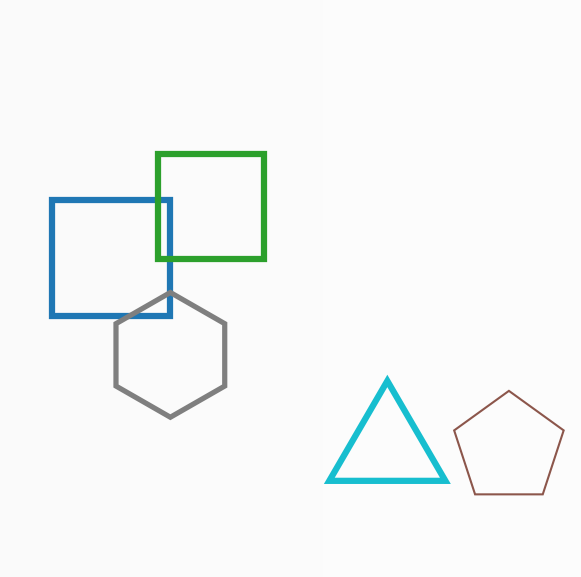[{"shape": "square", "thickness": 3, "radius": 0.51, "center": [0.191, 0.552]}, {"shape": "square", "thickness": 3, "radius": 0.45, "center": [0.363, 0.641]}, {"shape": "pentagon", "thickness": 1, "radius": 0.5, "center": [0.876, 0.223]}, {"shape": "hexagon", "thickness": 2.5, "radius": 0.54, "center": [0.293, 0.385]}, {"shape": "triangle", "thickness": 3, "radius": 0.58, "center": [0.666, 0.224]}]